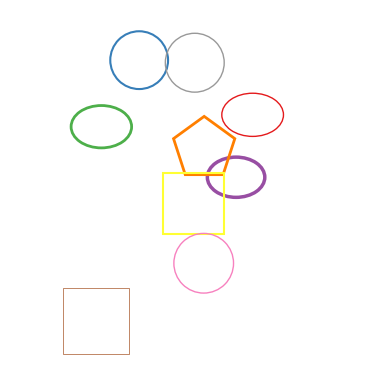[{"shape": "oval", "thickness": 1, "radius": 0.4, "center": [0.656, 0.702]}, {"shape": "circle", "thickness": 1.5, "radius": 0.38, "center": [0.361, 0.844]}, {"shape": "oval", "thickness": 2, "radius": 0.39, "center": [0.263, 0.671]}, {"shape": "oval", "thickness": 2.5, "radius": 0.37, "center": [0.613, 0.54]}, {"shape": "pentagon", "thickness": 2, "radius": 0.42, "center": [0.53, 0.614]}, {"shape": "square", "thickness": 1.5, "radius": 0.4, "center": [0.503, 0.47]}, {"shape": "square", "thickness": 0.5, "radius": 0.43, "center": [0.248, 0.166]}, {"shape": "circle", "thickness": 1, "radius": 0.39, "center": [0.529, 0.316]}, {"shape": "circle", "thickness": 1, "radius": 0.38, "center": [0.506, 0.837]}]